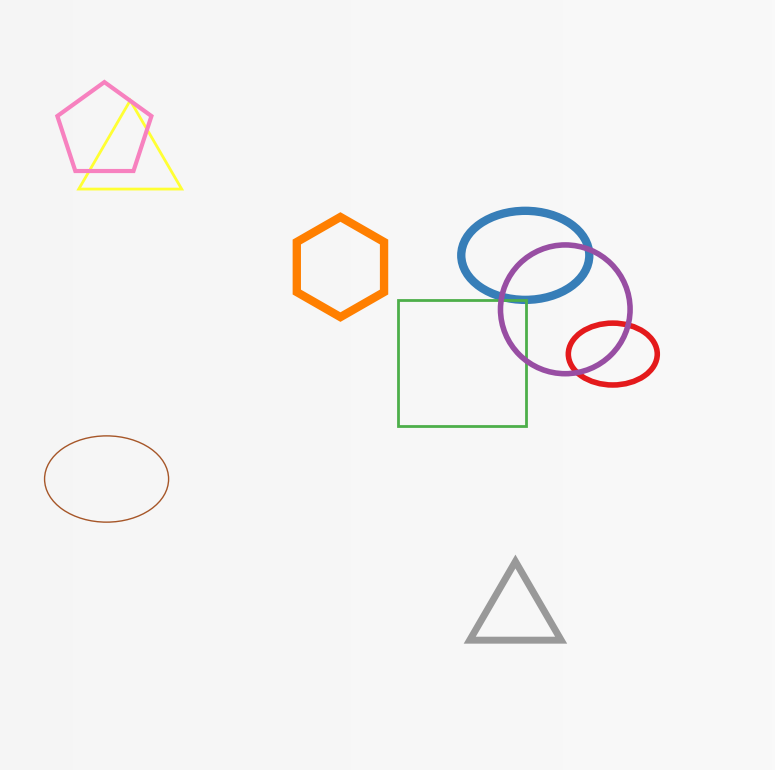[{"shape": "oval", "thickness": 2, "radius": 0.29, "center": [0.791, 0.54]}, {"shape": "oval", "thickness": 3, "radius": 0.41, "center": [0.678, 0.668]}, {"shape": "square", "thickness": 1, "radius": 0.41, "center": [0.596, 0.528]}, {"shape": "circle", "thickness": 2, "radius": 0.42, "center": [0.729, 0.598]}, {"shape": "hexagon", "thickness": 3, "radius": 0.33, "center": [0.439, 0.653]}, {"shape": "triangle", "thickness": 1, "radius": 0.38, "center": [0.168, 0.793]}, {"shape": "oval", "thickness": 0.5, "radius": 0.4, "center": [0.138, 0.378]}, {"shape": "pentagon", "thickness": 1.5, "radius": 0.32, "center": [0.135, 0.83]}, {"shape": "triangle", "thickness": 2.5, "radius": 0.34, "center": [0.665, 0.203]}]